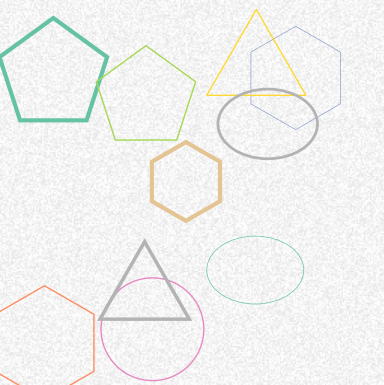[{"shape": "pentagon", "thickness": 3, "radius": 0.73, "center": [0.138, 0.806]}, {"shape": "oval", "thickness": 0.5, "radius": 0.63, "center": [0.663, 0.299]}, {"shape": "hexagon", "thickness": 1, "radius": 0.74, "center": [0.116, 0.11]}, {"shape": "hexagon", "thickness": 0.5, "radius": 0.67, "center": [0.768, 0.797]}, {"shape": "circle", "thickness": 1, "radius": 0.67, "center": [0.396, 0.145]}, {"shape": "pentagon", "thickness": 1, "radius": 0.68, "center": [0.379, 0.746]}, {"shape": "triangle", "thickness": 1, "radius": 0.74, "center": [0.666, 0.827]}, {"shape": "hexagon", "thickness": 3, "radius": 0.51, "center": [0.483, 0.529]}, {"shape": "triangle", "thickness": 2.5, "radius": 0.67, "center": [0.376, 0.238]}, {"shape": "oval", "thickness": 2, "radius": 0.65, "center": [0.695, 0.678]}]